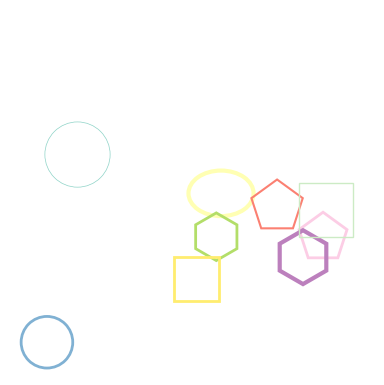[{"shape": "circle", "thickness": 0.5, "radius": 0.42, "center": [0.201, 0.599]}, {"shape": "oval", "thickness": 3, "radius": 0.42, "center": [0.574, 0.498]}, {"shape": "pentagon", "thickness": 1.5, "radius": 0.35, "center": [0.72, 0.464]}, {"shape": "circle", "thickness": 2, "radius": 0.34, "center": [0.122, 0.111]}, {"shape": "hexagon", "thickness": 2, "radius": 0.31, "center": [0.562, 0.385]}, {"shape": "pentagon", "thickness": 2, "radius": 0.33, "center": [0.839, 0.383]}, {"shape": "hexagon", "thickness": 3, "radius": 0.35, "center": [0.787, 0.332]}, {"shape": "square", "thickness": 1, "radius": 0.35, "center": [0.847, 0.454]}, {"shape": "square", "thickness": 2, "radius": 0.29, "center": [0.511, 0.275]}]